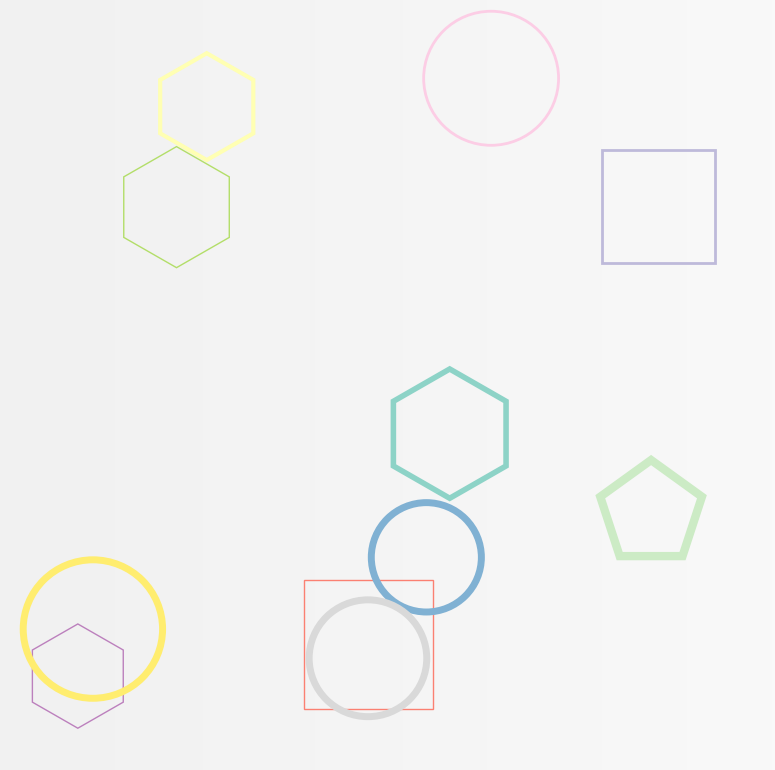[{"shape": "hexagon", "thickness": 2, "radius": 0.42, "center": [0.58, 0.437]}, {"shape": "hexagon", "thickness": 1.5, "radius": 0.35, "center": [0.267, 0.862]}, {"shape": "square", "thickness": 1, "radius": 0.37, "center": [0.85, 0.731]}, {"shape": "square", "thickness": 0.5, "radius": 0.42, "center": [0.476, 0.163]}, {"shape": "circle", "thickness": 2.5, "radius": 0.36, "center": [0.55, 0.276]}, {"shape": "hexagon", "thickness": 0.5, "radius": 0.39, "center": [0.228, 0.731]}, {"shape": "circle", "thickness": 1, "radius": 0.44, "center": [0.634, 0.898]}, {"shape": "circle", "thickness": 2.5, "radius": 0.38, "center": [0.475, 0.145]}, {"shape": "hexagon", "thickness": 0.5, "radius": 0.34, "center": [0.1, 0.122]}, {"shape": "pentagon", "thickness": 3, "radius": 0.34, "center": [0.84, 0.334]}, {"shape": "circle", "thickness": 2.5, "radius": 0.45, "center": [0.12, 0.183]}]